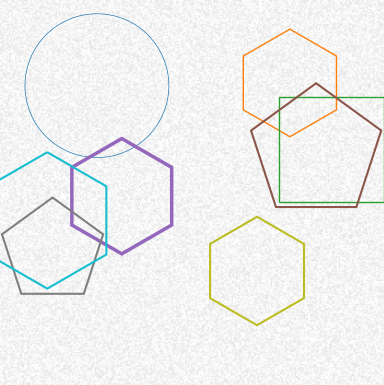[{"shape": "circle", "thickness": 0.5, "radius": 0.93, "center": [0.252, 0.777]}, {"shape": "hexagon", "thickness": 1, "radius": 0.7, "center": [0.753, 0.785]}, {"shape": "square", "thickness": 1, "radius": 0.68, "center": [0.861, 0.612]}, {"shape": "hexagon", "thickness": 2.5, "radius": 0.75, "center": [0.316, 0.49]}, {"shape": "pentagon", "thickness": 1.5, "radius": 0.89, "center": [0.821, 0.606]}, {"shape": "pentagon", "thickness": 1.5, "radius": 0.69, "center": [0.137, 0.349]}, {"shape": "hexagon", "thickness": 1.5, "radius": 0.7, "center": [0.668, 0.296]}, {"shape": "hexagon", "thickness": 1.5, "radius": 0.89, "center": [0.123, 0.427]}]